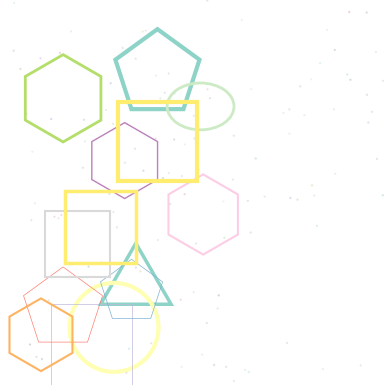[{"shape": "triangle", "thickness": 2.5, "radius": 0.53, "center": [0.353, 0.263]}, {"shape": "pentagon", "thickness": 3, "radius": 0.57, "center": [0.409, 0.809]}, {"shape": "circle", "thickness": 3, "radius": 0.58, "center": [0.296, 0.15]}, {"shape": "square", "thickness": 0.5, "radius": 0.53, "center": [0.238, 0.104]}, {"shape": "pentagon", "thickness": 0.5, "radius": 0.54, "center": [0.164, 0.199]}, {"shape": "pentagon", "thickness": 0.5, "radius": 0.42, "center": [0.342, 0.242]}, {"shape": "hexagon", "thickness": 1.5, "radius": 0.47, "center": [0.106, 0.131]}, {"shape": "hexagon", "thickness": 2, "radius": 0.57, "center": [0.164, 0.745]}, {"shape": "hexagon", "thickness": 1.5, "radius": 0.52, "center": [0.528, 0.443]}, {"shape": "square", "thickness": 1.5, "radius": 0.42, "center": [0.201, 0.366]}, {"shape": "hexagon", "thickness": 1, "radius": 0.49, "center": [0.324, 0.583]}, {"shape": "oval", "thickness": 2, "radius": 0.43, "center": [0.521, 0.724]}, {"shape": "square", "thickness": 3, "radius": 0.51, "center": [0.409, 0.633]}, {"shape": "square", "thickness": 2.5, "radius": 0.46, "center": [0.262, 0.411]}]